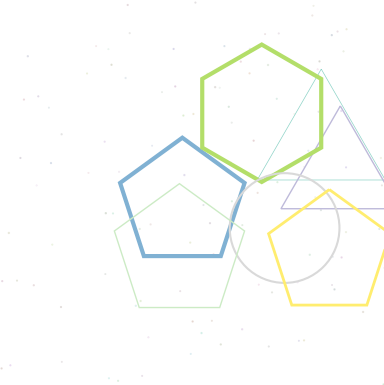[{"shape": "triangle", "thickness": 0.5, "radius": 0.96, "center": [0.834, 0.629]}, {"shape": "triangle", "thickness": 1, "radius": 0.89, "center": [0.884, 0.547]}, {"shape": "pentagon", "thickness": 3, "radius": 0.85, "center": [0.474, 0.472]}, {"shape": "hexagon", "thickness": 3, "radius": 0.89, "center": [0.68, 0.706]}, {"shape": "circle", "thickness": 1.5, "radius": 0.71, "center": [0.739, 0.408]}, {"shape": "pentagon", "thickness": 1, "radius": 0.89, "center": [0.466, 0.345]}, {"shape": "pentagon", "thickness": 2, "radius": 0.83, "center": [0.855, 0.342]}]